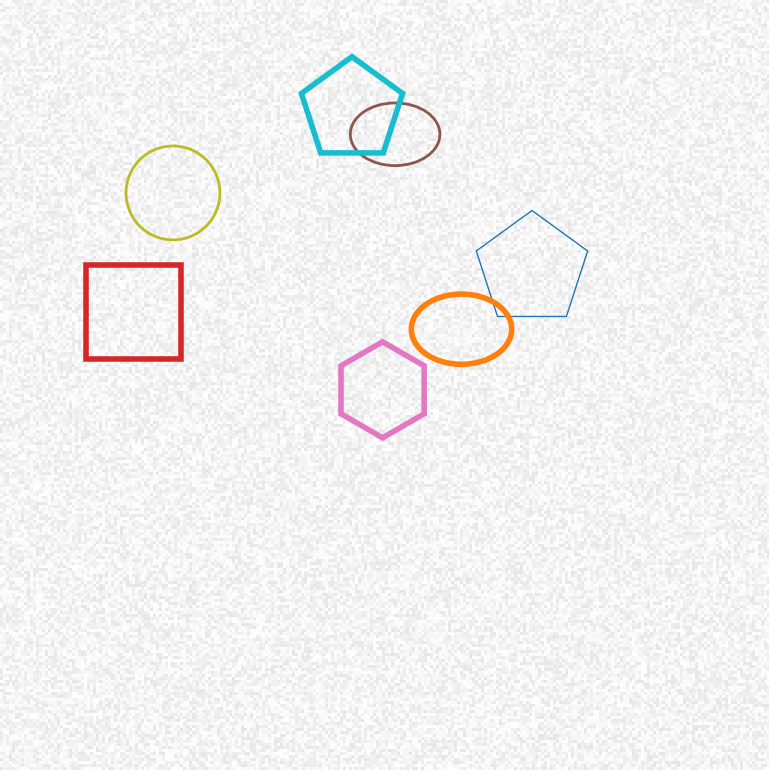[{"shape": "pentagon", "thickness": 0.5, "radius": 0.38, "center": [0.691, 0.651]}, {"shape": "oval", "thickness": 2, "radius": 0.33, "center": [0.599, 0.572]}, {"shape": "square", "thickness": 2, "radius": 0.31, "center": [0.173, 0.595]}, {"shape": "oval", "thickness": 1, "radius": 0.29, "center": [0.513, 0.826]}, {"shape": "hexagon", "thickness": 2, "radius": 0.31, "center": [0.497, 0.494]}, {"shape": "circle", "thickness": 1, "radius": 0.3, "center": [0.225, 0.749]}, {"shape": "pentagon", "thickness": 2, "radius": 0.35, "center": [0.457, 0.857]}]